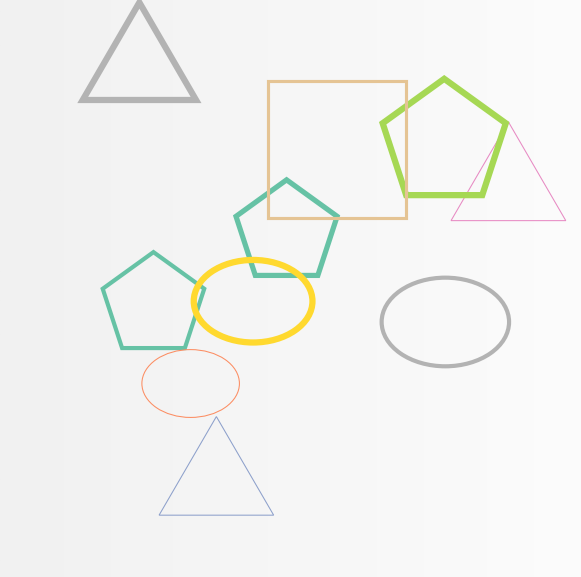[{"shape": "pentagon", "thickness": 2, "radius": 0.46, "center": [0.264, 0.471]}, {"shape": "pentagon", "thickness": 2.5, "radius": 0.46, "center": [0.493, 0.596]}, {"shape": "oval", "thickness": 0.5, "radius": 0.42, "center": [0.328, 0.335]}, {"shape": "triangle", "thickness": 0.5, "radius": 0.57, "center": [0.372, 0.164]}, {"shape": "triangle", "thickness": 0.5, "radius": 0.57, "center": [0.875, 0.674]}, {"shape": "pentagon", "thickness": 3, "radius": 0.56, "center": [0.764, 0.751]}, {"shape": "oval", "thickness": 3, "radius": 0.51, "center": [0.435, 0.478]}, {"shape": "square", "thickness": 1.5, "radius": 0.6, "center": [0.579, 0.74]}, {"shape": "oval", "thickness": 2, "radius": 0.55, "center": [0.766, 0.442]}, {"shape": "triangle", "thickness": 3, "radius": 0.56, "center": [0.24, 0.882]}]